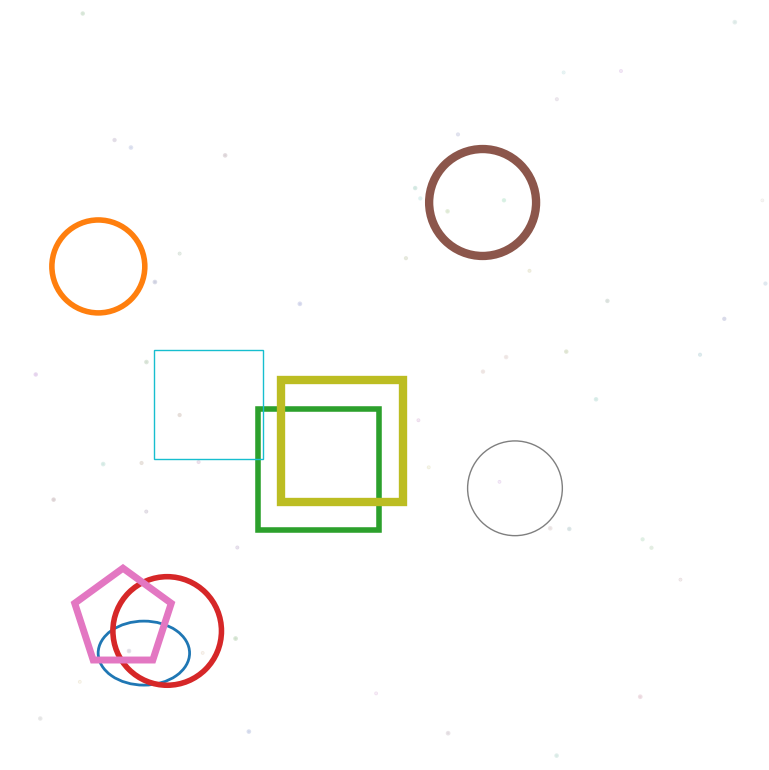[{"shape": "oval", "thickness": 1, "radius": 0.3, "center": [0.187, 0.152]}, {"shape": "circle", "thickness": 2, "radius": 0.3, "center": [0.128, 0.654]}, {"shape": "square", "thickness": 2, "radius": 0.39, "center": [0.414, 0.39]}, {"shape": "circle", "thickness": 2, "radius": 0.35, "center": [0.217, 0.181]}, {"shape": "circle", "thickness": 3, "radius": 0.35, "center": [0.627, 0.737]}, {"shape": "pentagon", "thickness": 2.5, "radius": 0.33, "center": [0.16, 0.196]}, {"shape": "circle", "thickness": 0.5, "radius": 0.31, "center": [0.669, 0.366]}, {"shape": "square", "thickness": 3, "radius": 0.4, "center": [0.444, 0.427]}, {"shape": "square", "thickness": 0.5, "radius": 0.35, "center": [0.271, 0.475]}]